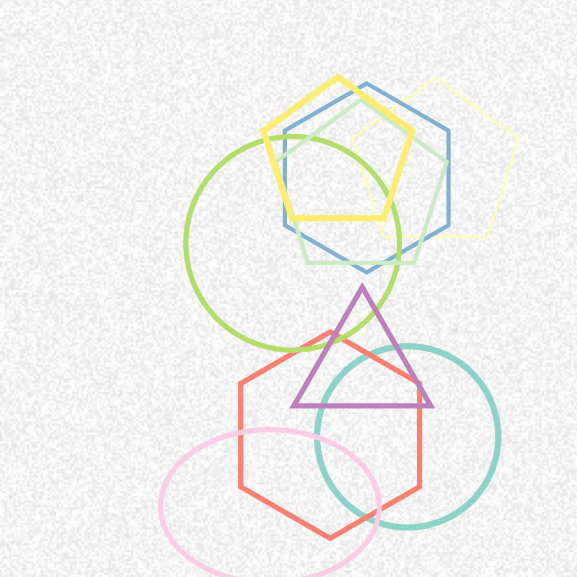[{"shape": "circle", "thickness": 3, "radius": 0.78, "center": [0.706, 0.243]}, {"shape": "pentagon", "thickness": 1, "radius": 0.76, "center": [0.754, 0.712]}, {"shape": "hexagon", "thickness": 2.5, "radius": 0.89, "center": [0.572, 0.246]}, {"shape": "hexagon", "thickness": 2, "radius": 0.82, "center": [0.635, 0.691]}, {"shape": "circle", "thickness": 2.5, "radius": 0.92, "center": [0.507, 0.578]}, {"shape": "oval", "thickness": 2.5, "radius": 0.95, "center": [0.467, 0.122]}, {"shape": "triangle", "thickness": 2.5, "radius": 0.68, "center": [0.627, 0.365]}, {"shape": "pentagon", "thickness": 2, "radius": 0.78, "center": [0.625, 0.67]}, {"shape": "pentagon", "thickness": 3, "radius": 0.68, "center": [0.585, 0.731]}]